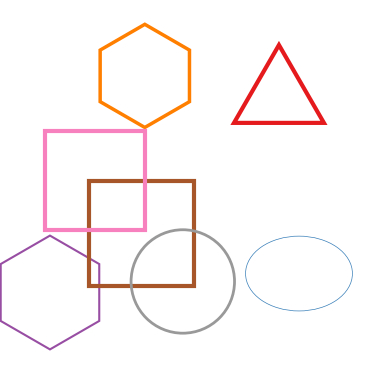[{"shape": "triangle", "thickness": 3, "radius": 0.67, "center": [0.725, 0.748]}, {"shape": "oval", "thickness": 0.5, "radius": 0.69, "center": [0.777, 0.289]}, {"shape": "hexagon", "thickness": 1.5, "radius": 0.74, "center": [0.13, 0.24]}, {"shape": "hexagon", "thickness": 2.5, "radius": 0.67, "center": [0.376, 0.803]}, {"shape": "square", "thickness": 3, "radius": 0.68, "center": [0.368, 0.392]}, {"shape": "square", "thickness": 3, "radius": 0.65, "center": [0.246, 0.531]}, {"shape": "circle", "thickness": 2, "radius": 0.67, "center": [0.475, 0.269]}]